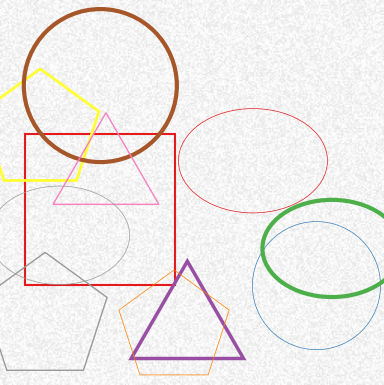[{"shape": "oval", "thickness": 0.5, "radius": 0.97, "center": [0.657, 0.582]}, {"shape": "square", "thickness": 1.5, "radius": 0.98, "center": [0.26, 0.456]}, {"shape": "circle", "thickness": 0.5, "radius": 0.83, "center": [0.822, 0.258]}, {"shape": "oval", "thickness": 3, "radius": 0.9, "center": [0.862, 0.355]}, {"shape": "triangle", "thickness": 2.5, "radius": 0.84, "center": [0.487, 0.153]}, {"shape": "pentagon", "thickness": 0.5, "radius": 0.75, "center": [0.452, 0.148]}, {"shape": "pentagon", "thickness": 2, "radius": 0.8, "center": [0.105, 0.661]}, {"shape": "circle", "thickness": 3, "radius": 0.99, "center": [0.261, 0.778]}, {"shape": "triangle", "thickness": 1, "radius": 0.79, "center": [0.275, 0.549]}, {"shape": "oval", "thickness": 0.5, "radius": 0.91, "center": [0.154, 0.389]}, {"shape": "pentagon", "thickness": 1, "radius": 0.85, "center": [0.117, 0.175]}]